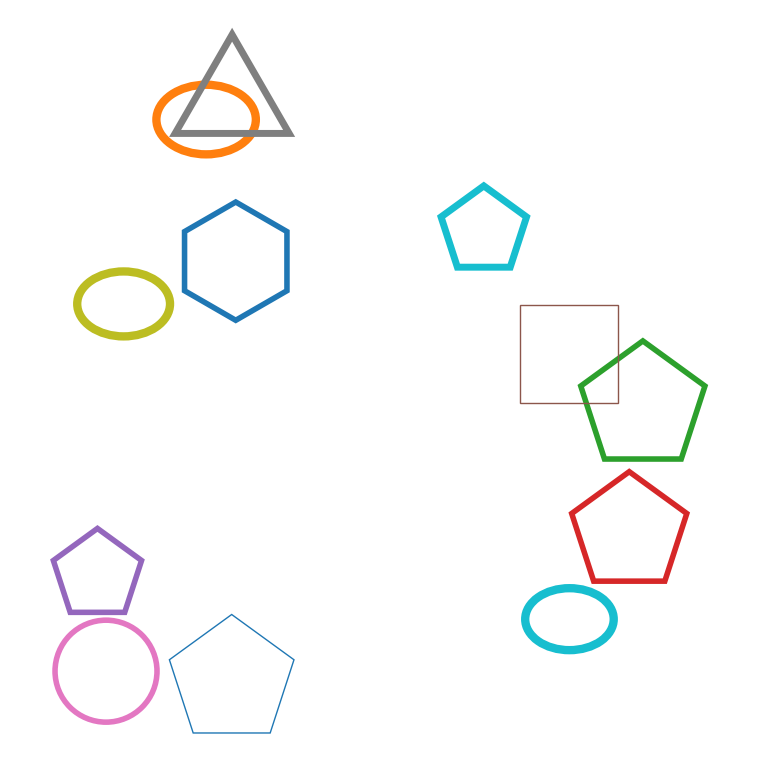[{"shape": "hexagon", "thickness": 2, "radius": 0.38, "center": [0.306, 0.661]}, {"shape": "pentagon", "thickness": 0.5, "radius": 0.43, "center": [0.301, 0.117]}, {"shape": "oval", "thickness": 3, "radius": 0.32, "center": [0.268, 0.845]}, {"shape": "pentagon", "thickness": 2, "radius": 0.42, "center": [0.835, 0.472]}, {"shape": "pentagon", "thickness": 2, "radius": 0.39, "center": [0.817, 0.309]}, {"shape": "pentagon", "thickness": 2, "radius": 0.3, "center": [0.127, 0.253]}, {"shape": "square", "thickness": 0.5, "radius": 0.32, "center": [0.739, 0.54]}, {"shape": "circle", "thickness": 2, "radius": 0.33, "center": [0.138, 0.128]}, {"shape": "triangle", "thickness": 2.5, "radius": 0.43, "center": [0.301, 0.869]}, {"shape": "oval", "thickness": 3, "radius": 0.3, "center": [0.161, 0.605]}, {"shape": "oval", "thickness": 3, "radius": 0.29, "center": [0.74, 0.196]}, {"shape": "pentagon", "thickness": 2.5, "radius": 0.29, "center": [0.628, 0.7]}]